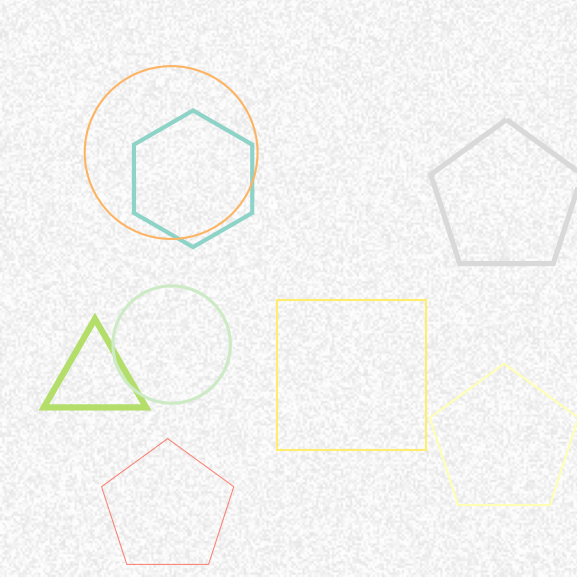[{"shape": "hexagon", "thickness": 2, "radius": 0.59, "center": [0.334, 0.69]}, {"shape": "pentagon", "thickness": 1, "radius": 0.68, "center": [0.873, 0.234]}, {"shape": "pentagon", "thickness": 0.5, "radius": 0.6, "center": [0.29, 0.119]}, {"shape": "circle", "thickness": 1, "radius": 0.75, "center": [0.296, 0.735]}, {"shape": "triangle", "thickness": 3, "radius": 0.51, "center": [0.164, 0.345]}, {"shape": "pentagon", "thickness": 2.5, "radius": 0.69, "center": [0.877, 0.654]}, {"shape": "circle", "thickness": 1.5, "radius": 0.51, "center": [0.297, 0.403]}, {"shape": "square", "thickness": 1, "radius": 0.65, "center": [0.609, 0.35]}]